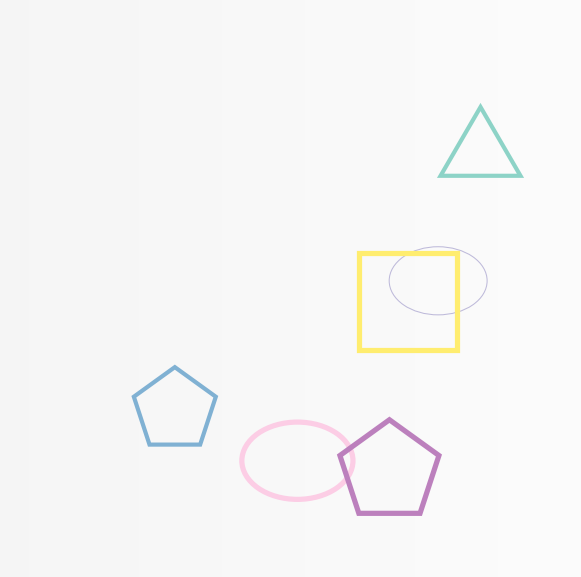[{"shape": "triangle", "thickness": 2, "radius": 0.4, "center": [0.827, 0.734]}, {"shape": "oval", "thickness": 0.5, "radius": 0.42, "center": [0.754, 0.513]}, {"shape": "pentagon", "thickness": 2, "radius": 0.37, "center": [0.301, 0.289]}, {"shape": "oval", "thickness": 2.5, "radius": 0.48, "center": [0.512, 0.201]}, {"shape": "pentagon", "thickness": 2.5, "radius": 0.45, "center": [0.67, 0.183]}, {"shape": "square", "thickness": 2.5, "radius": 0.42, "center": [0.702, 0.477]}]